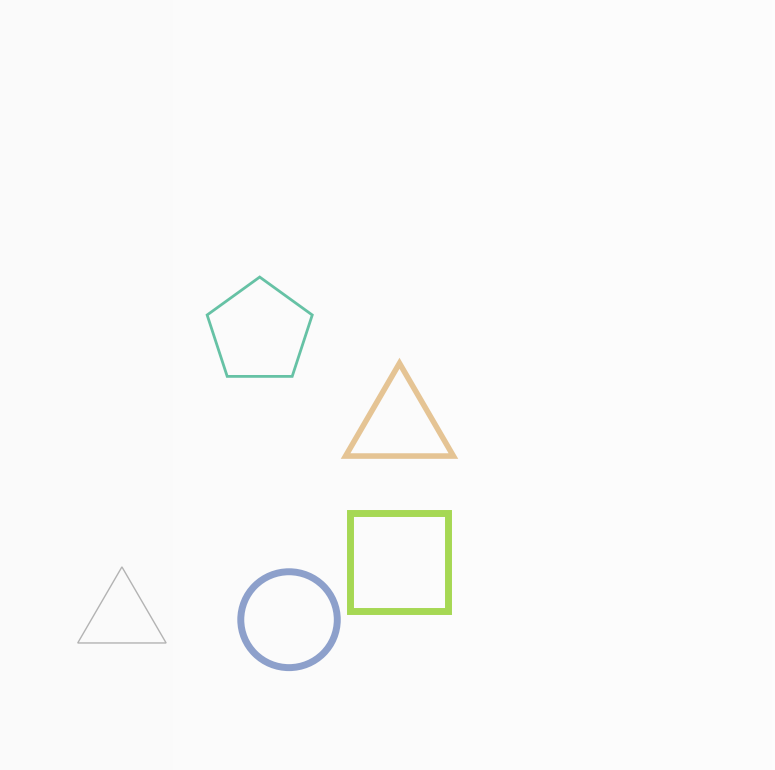[{"shape": "pentagon", "thickness": 1, "radius": 0.36, "center": [0.335, 0.569]}, {"shape": "circle", "thickness": 2.5, "radius": 0.31, "center": [0.373, 0.195]}, {"shape": "square", "thickness": 2.5, "radius": 0.32, "center": [0.515, 0.271]}, {"shape": "triangle", "thickness": 2, "radius": 0.4, "center": [0.515, 0.448]}, {"shape": "triangle", "thickness": 0.5, "radius": 0.33, "center": [0.157, 0.198]}]